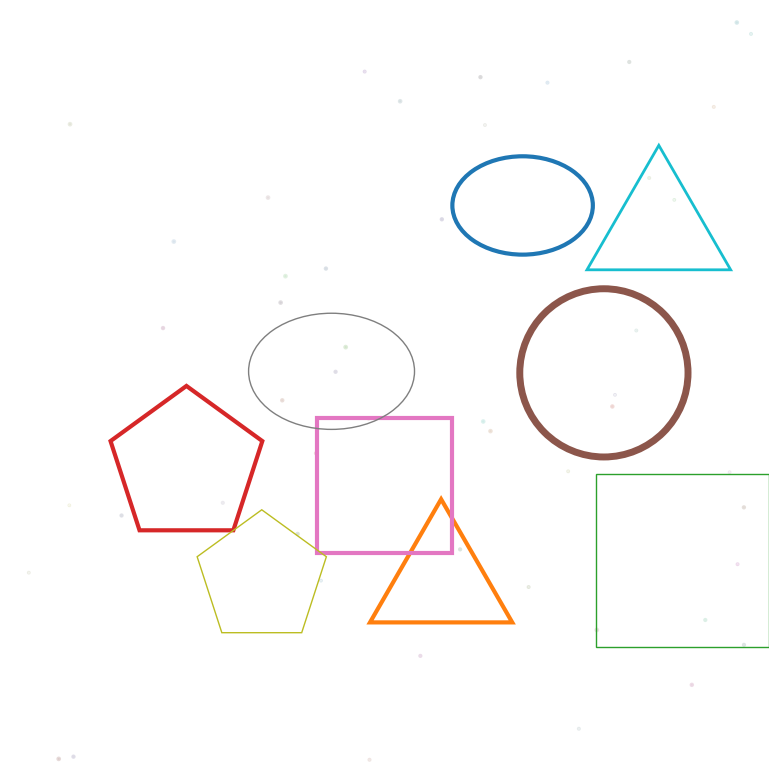[{"shape": "oval", "thickness": 1.5, "radius": 0.46, "center": [0.679, 0.733]}, {"shape": "triangle", "thickness": 1.5, "radius": 0.53, "center": [0.573, 0.245]}, {"shape": "square", "thickness": 0.5, "radius": 0.56, "center": [0.886, 0.272]}, {"shape": "pentagon", "thickness": 1.5, "radius": 0.52, "center": [0.242, 0.395]}, {"shape": "circle", "thickness": 2.5, "radius": 0.55, "center": [0.784, 0.516]}, {"shape": "square", "thickness": 1.5, "radius": 0.44, "center": [0.5, 0.369]}, {"shape": "oval", "thickness": 0.5, "radius": 0.54, "center": [0.431, 0.518]}, {"shape": "pentagon", "thickness": 0.5, "radius": 0.44, "center": [0.34, 0.25]}, {"shape": "triangle", "thickness": 1, "radius": 0.54, "center": [0.856, 0.703]}]